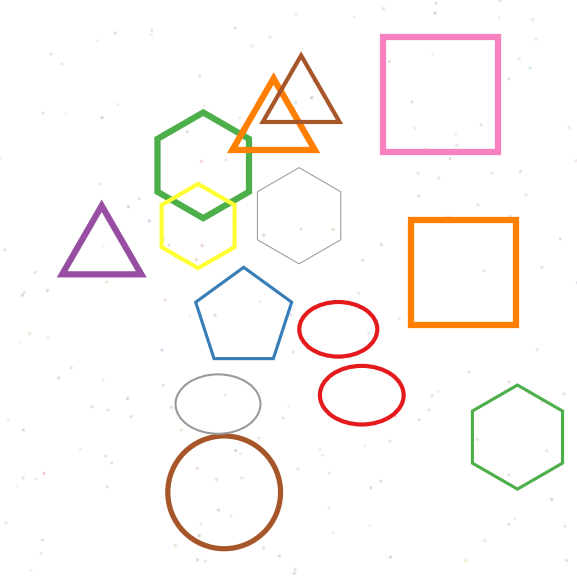[{"shape": "oval", "thickness": 2, "radius": 0.36, "center": [0.626, 0.315]}, {"shape": "oval", "thickness": 2, "radius": 0.34, "center": [0.586, 0.429]}, {"shape": "pentagon", "thickness": 1.5, "radius": 0.44, "center": [0.422, 0.449]}, {"shape": "hexagon", "thickness": 1.5, "radius": 0.45, "center": [0.896, 0.242]}, {"shape": "hexagon", "thickness": 3, "radius": 0.46, "center": [0.352, 0.713]}, {"shape": "triangle", "thickness": 3, "radius": 0.4, "center": [0.176, 0.564]}, {"shape": "triangle", "thickness": 3, "radius": 0.41, "center": [0.474, 0.781]}, {"shape": "square", "thickness": 3, "radius": 0.45, "center": [0.802, 0.527]}, {"shape": "hexagon", "thickness": 2, "radius": 0.36, "center": [0.343, 0.608]}, {"shape": "triangle", "thickness": 2, "radius": 0.38, "center": [0.521, 0.826]}, {"shape": "circle", "thickness": 2.5, "radius": 0.49, "center": [0.388, 0.147]}, {"shape": "square", "thickness": 3, "radius": 0.5, "center": [0.763, 0.835]}, {"shape": "hexagon", "thickness": 0.5, "radius": 0.42, "center": [0.518, 0.626]}, {"shape": "oval", "thickness": 1, "radius": 0.37, "center": [0.377, 0.299]}]